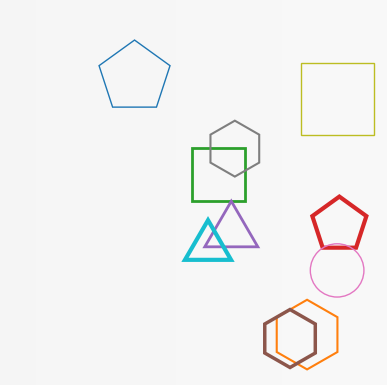[{"shape": "pentagon", "thickness": 1, "radius": 0.48, "center": [0.347, 0.8]}, {"shape": "hexagon", "thickness": 1.5, "radius": 0.45, "center": [0.792, 0.131]}, {"shape": "square", "thickness": 2, "radius": 0.35, "center": [0.564, 0.546]}, {"shape": "pentagon", "thickness": 3, "radius": 0.37, "center": [0.876, 0.416]}, {"shape": "triangle", "thickness": 2, "radius": 0.4, "center": [0.597, 0.398]}, {"shape": "hexagon", "thickness": 2.5, "radius": 0.38, "center": [0.748, 0.121]}, {"shape": "circle", "thickness": 1, "radius": 0.35, "center": [0.87, 0.298]}, {"shape": "hexagon", "thickness": 1.5, "radius": 0.36, "center": [0.606, 0.614]}, {"shape": "square", "thickness": 1, "radius": 0.47, "center": [0.871, 0.743]}, {"shape": "triangle", "thickness": 3, "radius": 0.34, "center": [0.537, 0.359]}]